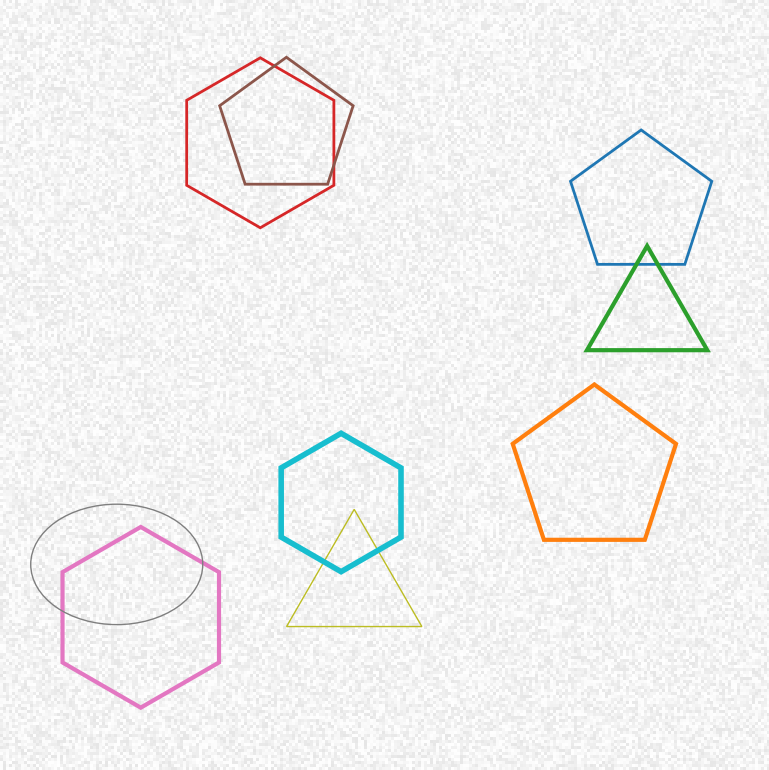[{"shape": "pentagon", "thickness": 1, "radius": 0.48, "center": [0.833, 0.735]}, {"shape": "pentagon", "thickness": 1.5, "radius": 0.56, "center": [0.772, 0.389]}, {"shape": "triangle", "thickness": 1.5, "radius": 0.45, "center": [0.84, 0.59]}, {"shape": "hexagon", "thickness": 1, "radius": 0.55, "center": [0.338, 0.815]}, {"shape": "pentagon", "thickness": 1, "radius": 0.46, "center": [0.372, 0.835]}, {"shape": "hexagon", "thickness": 1.5, "radius": 0.59, "center": [0.183, 0.198]}, {"shape": "oval", "thickness": 0.5, "radius": 0.56, "center": [0.152, 0.267]}, {"shape": "triangle", "thickness": 0.5, "radius": 0.51, "center": [0.46, 0.237]}, {"shape": "hexagon", "thickness": 2, "radius": 0.45, "center": [0.443, 0.347]}]